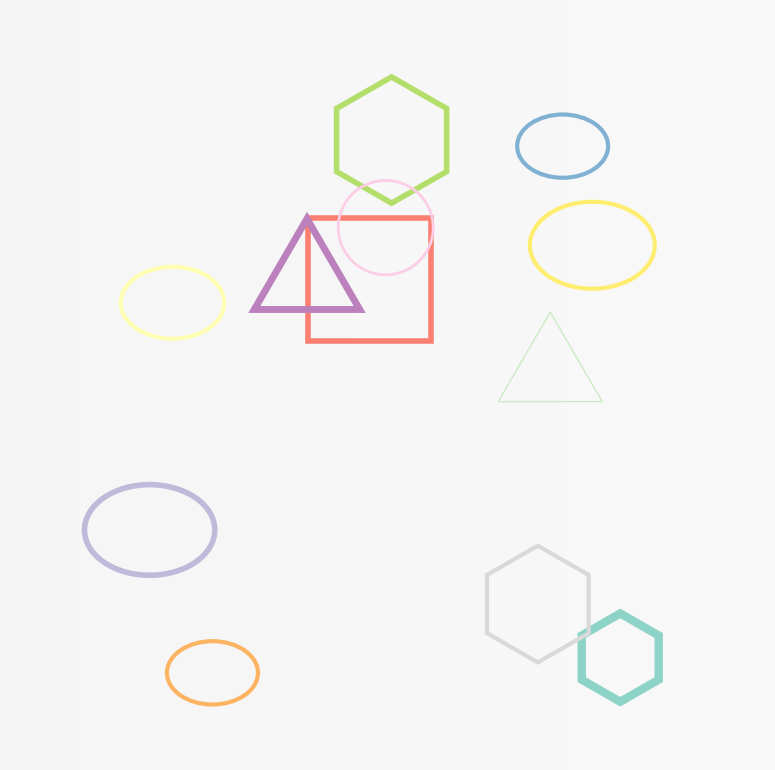[{"shape": "hexagon", "thickness": 3, "radius": 0.29, "center": [0.8, 0.146]}, {"shape": "oval", "thickness": 1.5, "radius": 0.33, "center": [0.223, 0.607]}, {"shape": "oval", "thickness": 2, "radius": 0.42, "center": [0.193, 0.312]}, {"shape": "square", "thickness": 2, "radius": 0.4, "center": [0.477, 0.637]}, {"shape": "oval", "thickness": 1.5, "radius": 0.29, "center": [0.726, 0.81]}, {"shape": "oval", "thickness": 1.5, "radius": 0.29, "center": [0.274, 0.126]}, {"shape": "hexagon", "thickness": 2, "radius": 0.41, "center": [0.505, 0.818]}, {"shape": "circle", "thickness": 1, "radius": 0.31, "center": [0.498, 0.704]}, {"shape": "hexagon", "thickness": 1.5, "radius": 0.38, "center": [0.694, 0.216]}, {"shape": "triangle", "thickness": 2.5, "radius": 0.39, "center": [0.396, 0.637]}, {"shape": "triangle", "thickness": 0.5, "radius": 0.39, "center": [0.71, 0.517]}, {"shape": "oval", "thickness": 1.5, "radius": 0.4, "center": [0.764, 0.681]}]